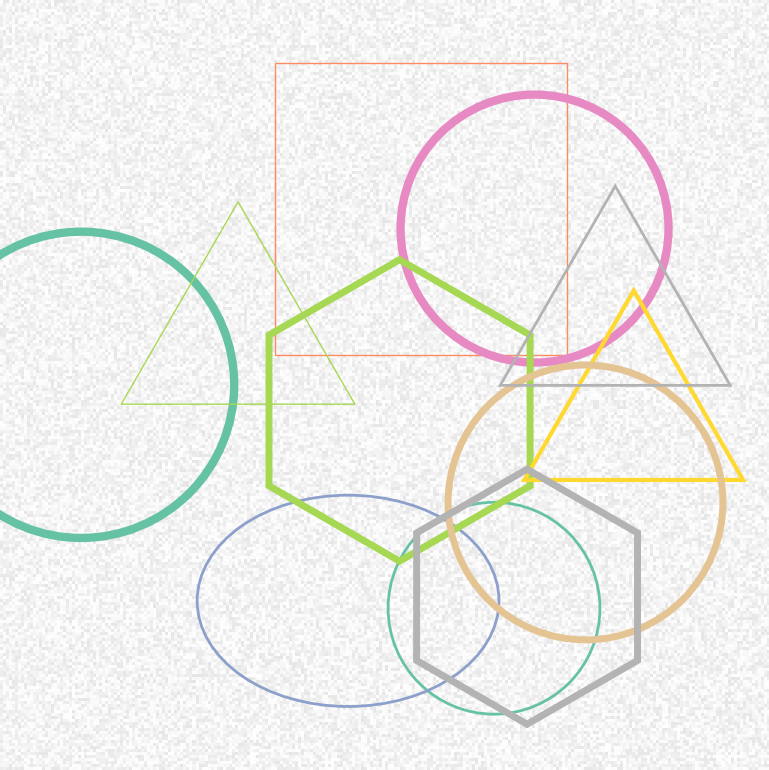[{"shape": "circle", "thickness": 3, "radius": 0.99, "center": [0.105, 0.5]}, {"shape": "circle", "thickness": 1, "radius": 0.69, "center": [0.642, 0.21]}, {"shape": "square", "thickness": 0.5, "radius": 0.95, "center": [0.547, 0.728]}, {"shape": "oval", "thickness": 1, "radius": 0.98, "center": [0.452, 0.22]}, {"shape": "circle", "thickness": 3, "radius": 0.87, "center": [0.694, 0.703]}, {"shape": "triangle", "thickness": 0.5, "radius": 0.88, "center": [0.309, 0.563]}, {"shape": "hexagon", "thickness": 2.5, "radius": 0.98, "center": [0.519, 0.467]}, {"shape": "triangle", "thickness": 1.5, "radius": 0.82, "center": [0.823, 0.459]}, {"shape": "circle", "thickness": 2.5, "radius": 0.89, "center": [0.76, 0.347]}, {"shape": "triangle", "thickness": 1, "radius": 0.86, "center": [0.799, 0.586]}, {"shape": "hexagon", "thickness": 2.5, "radius": 0.83, "center": [0.685, 0.225]}]